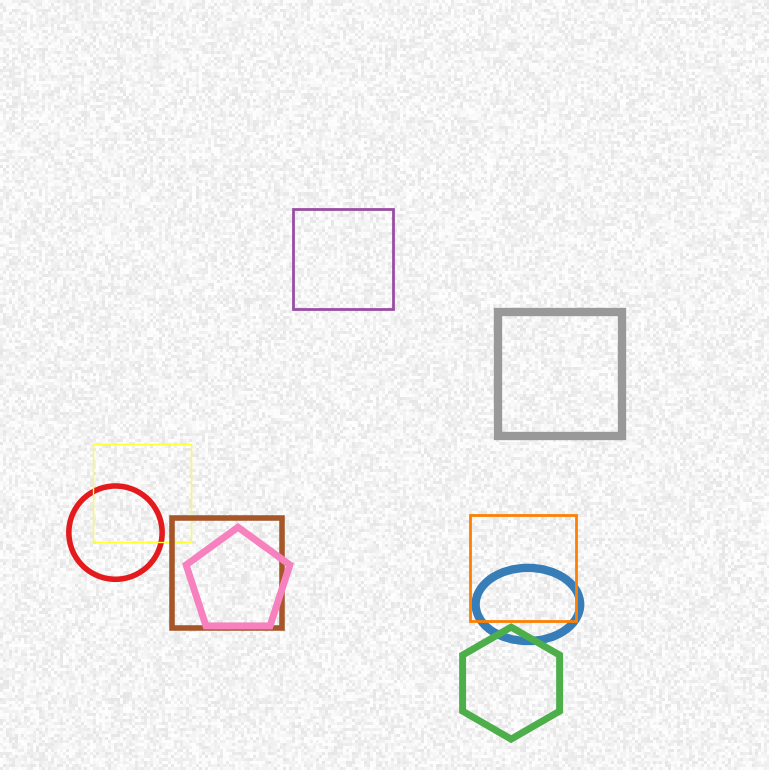[{"shape": "circle", "thickness": 2, "radius": 0.3, "center": [0.15, 0.308]}, {"shape": "oval", "thickness": 3, "radius": 0.34, "center": [0.686, 0.215]}, {"shape": "hexagon", "thickness": 2.5, "radius": 0.36, "center": [0.664, 0.113]}, {"shape": "square", "thickness": 1, "radius": 0.33, "center": [0.445, 0.663]}, {"shape": "square", "thickness": 1, "radius": 0.34, "center": [0.679, 0.262]}, {"shape": "square", "thickness": 0.5, "radius": 0.32, "center": [0.184, 0.36]}, {"shape": "square", "thickness": 2, "radius": 0.35, "center": [0.295, 0.256]}, {"shape": "pentagon", "thickness": 2.5, "radius": 0.35, "center": [0.309, 0.244]}, {"shape": "square", "thickness": 3, "radius": 0.4, "center": [0.727, 0.515]}]